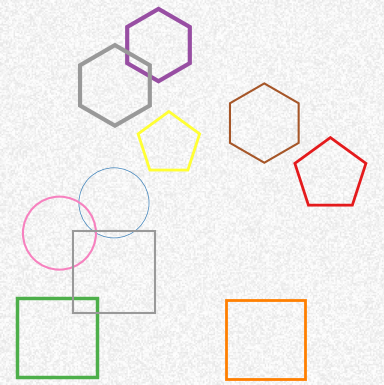[{"shape": "pentagon", "thickness": 2, "radius": 0.49, "center": [0.858, 0.546]}, {"shape": "circle", "thickness": 0.5, "radius": 0.46, "center": [0.296, 0.473]}, {"shape": "square", "thickness": 2.5, "radius": 0.52, "center": [0.149, 0.123]}, {"shape": "hexagon", "thickness": 3, "radius": 0.47, "center": [0.412, 0.883]}, {"shape": "square", "thickness": 2, "radius": 0.51, "center": [0.69, 0.117]}, {"shape": "pentagon", "thickness": 2, "radius": 0.42, "center": [0.439, 0.626]}, {"shape": "hexagon", "thickness": 1.5, "radius": 0.52, "center": [0.687, 0.68]}, {"shape": "circle", "thickness": 1.5, "radius": 0.47, "center": [0.154, 0.394]}, {"shape": "hexagon", "thickness": 3, "radius": 0.52, "center": [0.298, 0.778]}, {"shape": "square", "thickness": 1.5, "radius": 0.53, "center": [0.297, 0.293]}]